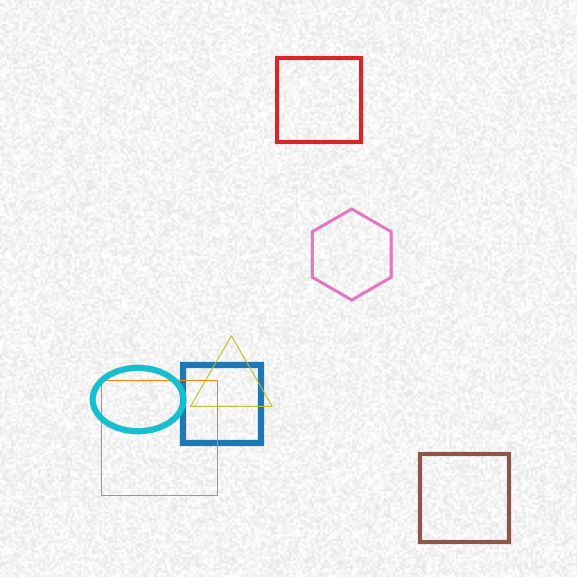[{"shape": "square", "thickness": 3, "radius": 0.34, "center": [0.384, 0.3]}, {"shape": "square", "thickness": 0.5, "radius": 0.5, "center": [0.275, 0.242]}, {"shape": "square", "thickness": 2, "radius": 0.36, "center": [0.553, 0.826]}, {"shape": "square", "thickness": 2, "radius": 0.38, "center": [0.804, 0.137]}, {"shape": "hexagon", "thickness": 1.5, "radius": 0.39, "center": [0.609, 0.558]}, {"shape": "triangle", "thickness": 0.5, "radius": 0.41, "center": [0.401, 0.336]}, {"shape": "oval", "thickness": 3, "radius": 0.39, "center": [0.239, 0.307]}]